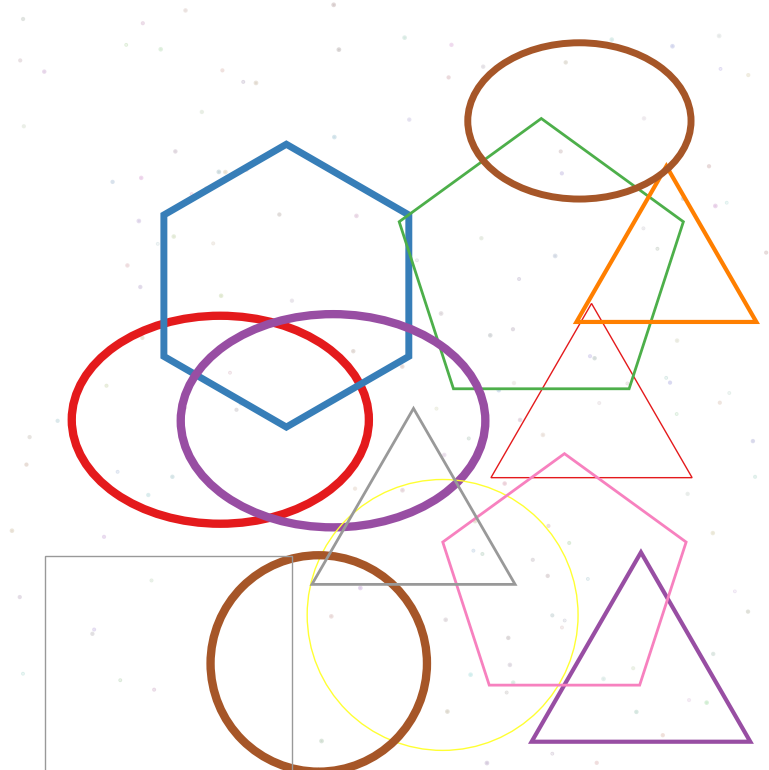[{"shape": "oval", "thickness": 3, "radius": 0.96, "center": [0.286, 0.455]}, {"shape": "triangle", "thickness": 0.5, "radius": 0.75, "center": [0.768, 0.455]}, {"shape": "hexagon", "thickness": 2.5, "radius": 0.92, "center": [0.372, 0.629]}, {"shape": "pentagon", "thickness": 1, "radius": 0.97, "center": [0.703, 0.652]}, {"shape": "triangle", "thickness": 1.5, "radius": 0.82, "center": [0.832, 0.119]}, {"shape": "oval", "thickness": 3, "radius": 0.99, "center": [0.433, 0.454]}, {"shape": "triangle", "thickness": 1.5, "radius": 0.67, "center": [0.865, 0.649]}, {"shape": "circle", "thickness": 0.5, "radius": 0.88, "center": [0.575, 0.201]}, {"shape": "oval", "thickness": 2.5, "radius": 0.72, "center": [0.752, 0.843]}, {"shape": "circle", "thickness": 3, "radius": 0.7, "center": [0.414, 0.138]}, {"shape": "pentagon", "thickness": 1, "radius": 0.83, "center": [0.733, 0.245]}, {"shape": "triangle", "thickness": 1, "radius": 0.76, "center": [0.537, 0.317]}, {"shape": "square", "thickness": 0.5, "radius": 0.8, "center": [0.219, 0.118]}]